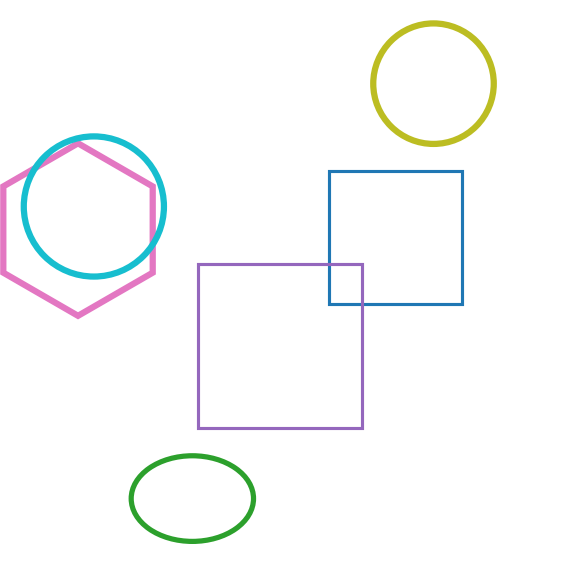[{"shape": "square", "thickness": 1.5, "radius": 0.58, "center": [0.684, 0.588]}, {"shape": "oval", "thickness": 2.5, "radius": 0.53, "center": [0.333, 0.136]}, {"shape": "square", "thickness": 1.5, "radius": 0.71, "center": [0.485, 0.4]}, {"shape": "hexagon", "thickness": 3, "radius": 0.75, "center": [0.135, 0.602]}, {"shape": "circle", "thickness": 3, "radius": 0.52, "center": [0.751, 0.854]}, {"shape": "circle", "thickness": 3, "radius": 0.61, "center": [0.163, 0.642]}]